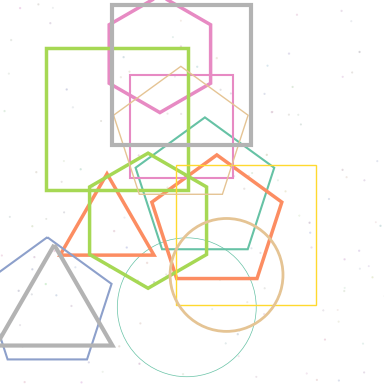[{"shape": "pentagon", "thickness": 1.5, "radius": 0.95, "center": [0.532, 0.506]}, {"shape": "circle", "thickness": 0.5, "radius": 0.9, "center": [0.485, 0.202]}, {"shape": "triangle", "thickness": 2.5, "radius": 0.7, "center": [0.278, 0.408]}, {"shape": "pentagon", "thickness": 2.5, "radius": 0.89, "center": [0.563, 0.42]}, {"shape": "pentagon", "thickness": 1.5, "radius": 0.88, "center": [0.123, 0.208]}, {"shape": "square", "thickness": 1.5, "radius": 0.67, "center": [0.471, 0.671]}, {"shape": "hexagon", "thickness": 2.5, "radius": 0.76, "center": [0.415, 0.86]}, {"shape": "hexagon", "thickness": 2.5, "radius": 0.88, "center": [0.385, 0.427]}, {"shape": "square", "thickness": 2.5, "radius": 0.93, "center": [0.304, 0.691]}, {"shape": "square", "thickness": 1, "radius": 0.91, "center": [0.639, 0.389]}, {"shape": "pentagon", "thickness": 1, "radius": 0.92, "center": [0.47, 0.644]}, {"shape": "circle", "thickness": 2, "radius": 0.73, "center": [0.588, 0.286]}, {"shape": "square", "thickness": 3, "radius": 0.91, "center": [0.471, 0.805]}, {"shape": "triangle", "thickness": 3, "radius": 0.87, "center": [0.141, 0.19]}]